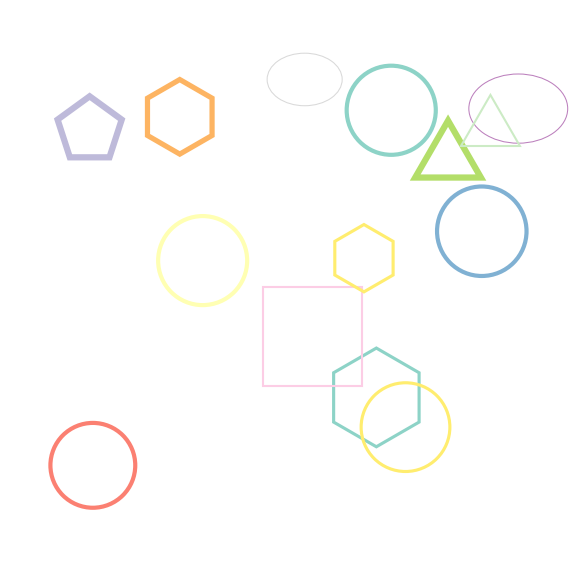[{"shape": "circle", "thickness": 2, "radius": 0.39, "center": [0.677, 0.808]}, {"shape": "hexagon", "thickness": 1.5, "radius": 0.43, "center": [0.652, 0.311]}, {"shape": "circle", "thickness": 2, "radius": 0.39, "center": [0.351, 0.548]}, {"shape": "pentagon", "thickness": 3, "radius": 0.29, "center": [0.155, 0.774]}, {"shape": "circle", "thickness": 2, "radius": 0.37, "center": [0.161, 0.193]}, {"shape": "circle", "thickness": 2, "radius": 0.39, "center": [0.834, 0.599]}, {"shape": "hexagon", "thickness": 2.5, "radius": 0.32, "center": [0.311, 0.797]}, {"shape": "triangle", "thickness": 3, "radius": 0.33, "center": [0.776, 0.725]}, {"shape": "square", "thickness": 1, "radius": 0.43, "center": [0.541, 0.416]}, {"shape": "oval", "thickness": 0.5, "radius": 0.32, "center": [0.528, 0.862]}, {"shape": "oval", "thickness": 0.5, "radius": 0.43, "center": [0.897, 0.811]}, {"shape": "triangle", "thickness": 1, "radius": 0.29, "center": [0.849, 0.776]}, {"shape": "hexagon", "thickness": 1.5, "radius": 0.29, "center": [0.63, 0.552]}, {"shape": "circle", "thickness": 1.5, "radius": 0.38, "center": [0.702, 0.26]}]